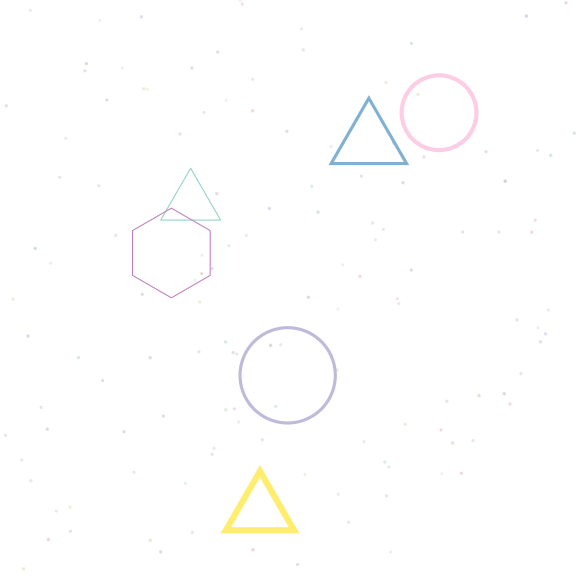[{"shape": "triangle", "thickness": 0.5, "radius": 0.3, "center": [0.33, 0.648]}, {"shape": "circle", "thickness": 1.5, "radius": 0.41, "center": [0.498, 0.349]}, {"shape": "triangle", "thickness": 1.5, "radius": 0.38, "center": [0.639, 0.754]}, {"shape": "circle", "thickness": 2, "radius": 0.32, "center": [0.76, 0.804]}, {"shape": "hexagon", "thickness": 0.5, "radius": 0.39, "center": [0.297, 0.561]}, {"shape": "triangle", "thickness": 3, "radius": 0.34, "center": [0.45, 0.115]}]